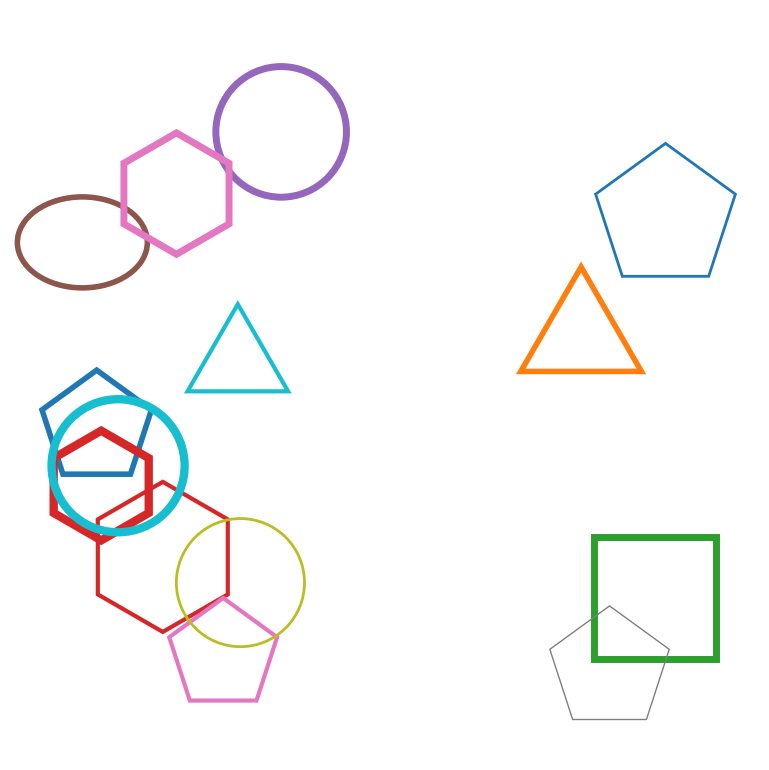[{"shape": "pentagon", "thickness": 1, "radius": 0.48, "center": [0.864, 0.718]}, {"shape": "pentagon", "thickness": 2, "radius": 0.37, "center": [0.126, 0.445]}, {"shape": "triangle", "thickness": 2, "radius": 0.45, "center": [0.755, 0.563]}, {"shape": "square", "thickness": 2.5, "radius": 0.39, "center": [0.85, 0.223]}, {"shape": "hexagon", "thickness": 3, "radius": 0.36, "center": [0.131, 0.369]}, {"shape": "hexagon", "thickness": 1.5, "radius": 0.49, "center": [0.211, 0.277]}, {"shape": "circle", "thickness": 2.5, "radius": 0.42, "center": [0.365, 0.829]}, {"shape": "oval", "thickness": 2, "radius": 0.42, "center": [0.107, 0.685]}, {"shape": "hexagon", "thickness": 2.5, "radius": 0.39, "center": [0.229, 0.749]}, {"shape": "pentagon", "thickness": 1.5, "radius": 0.37, "center": [0.29, 0.15]}, {"shape": "pentagon", "thickness": 0.5, "radius": 0.41, "center": [0.792, 0.132]}, {"shape": "circle", "thickness": 1, "radius": 0.42, "center": [0.312, 0.243]}, {"shape": "circle", "thickness": 3, "radius": 0.43, "center": [0.153, 0.395]}, {"shape": "triangle", "thickness": 1.5, "radius": 0.38, "center": [0.309, 0.529]}]